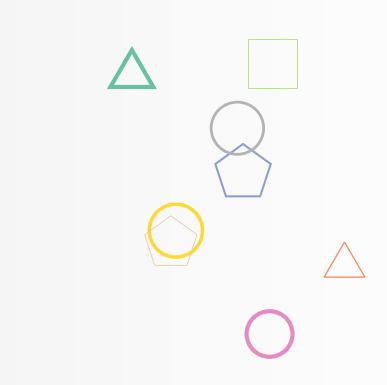[{"shape": "triangle", "thickness": 3, "radius": 0.32, "center": [0.34, 0.806]}, {"shape": "triangle", "thickness": 1, "radius": 0.3, "center": [0.889, 0.311]}, {"shape": "pentagon", "thickness": 1.5, "radius": 0.38, "center": [0.627, 0.551]}, {"shape": "circle", "thickness": 3, "radius": 0.3, "center": [0.696, 0.132]}, {"shape": "square", "thickness": 0.5, "radius": 0.32, "center": [0.703, 0.835]}, {"shape": "circle", "thickness": 2.5, "radius": 0.34, "center": [0.454, 0.401]}, {"shape": "pentagon", "thickness": 0.5, "radius": 0.36, "center": [0.441, 0.368]}, {"shape": "circle", "thickness": 2, "radius": 0.34, "center": [0.613, 0.667]}]